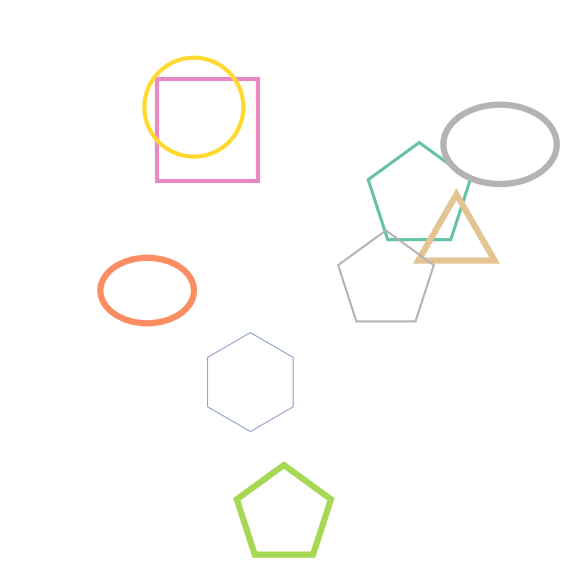[{"shape": "pentagon", "thickness": 1.5, "radius": 0.46, "center": [0.726, 0.659]}, {"shape": "oval", "thickness": 3, "radius": 0.41, "center": [0.255, 0.496]}, {"shape": "hexagon", "thickness": 0.5, "radius": 0.43, "center": [0.434, 0.338]}, {"shape": "square", "thickness": 2, "radius": 0.44, "center": [0.359, 0.774]}, {"shape": "pentagon", "thickness": 3, "radius": 0.43, "center": [0.492, 0.108]}, {"shape": "circle", "thickness": 2, "radius": 0.43, "center": [0.336, 0.814]}, {"shape": "triangle", "thickness": 3, "radius": 0.38, "center": [0.79, 0.586]}, {"shape": "pentagon", "thickness": 1, "radius": 0.44, "center": [0.668, 0.513]}, {"shape": "oval", "thickness": 3, "radius": 0.49, "center": [0.866, 0.749]}]